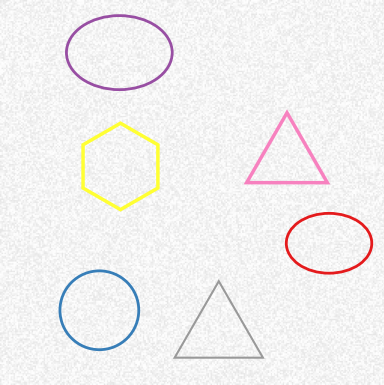[{"shape": "oval", "thickness": 2, "radius": 0.56, "center": [0.855, 0.368]}, {"shape": "circle", "thickness": 2, "radius": 0.51, "center": [0.258, 0.194]}, {"shape": "oval", "thickness": 2, "radius": 0.69, "center": [0.31, 0.863]}, {"shape": "hexagon", "thickness": 2.5, "radius": 0.56, "center": [0.313, 0.568]}, {"shape": "triangle", "thickness": 2.5, "radius": 0.61, "center": [0.745, 0.586]}, {"shape": "triangle", "thickness": 1.5, "radius": 0.66, "center": [0.568, 0.137]}]